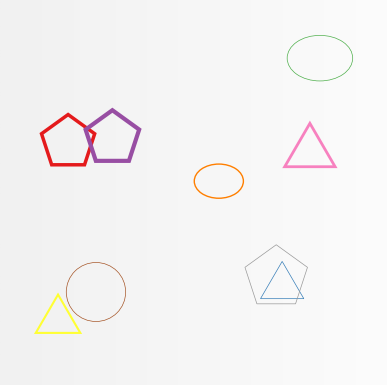[{"shape": "pentagon", "thickness": 2.5, "radius": 0.36, "center": [0.176, 0.63]}, {"shape": "triangle", "thickness": 0.5, "radius": 0.32, "center": [0.728, 0.257]}, {"shape": "oval", "thickness": 0.5, "radius": 0.42, "center": [0.826, 0.849]}, {"shape": "pentagon", "thickness": 3, "radius": 0.36, "center": [0.29, 0.641]}, {"shape": "oval", "thickness": 1, "radius": 0.32, "center": [0.565, 0.529]}, {"shape": "triangle", "thickness": 1.5, "radius": 0.33, "center": [0.15, 0.168]}, {"shape": "circle", "thickness": 0.5, "radius": 0.38, "center": [0.248, 0.242]}, {"shape": "triangle", "thickness": 2, "radius": 0.38, "center": [0.8, 0.605]}, {"shape": "pentagon", "thickness": 0.5, "radius": 0.42, "center": [0.713, 0.279]}]